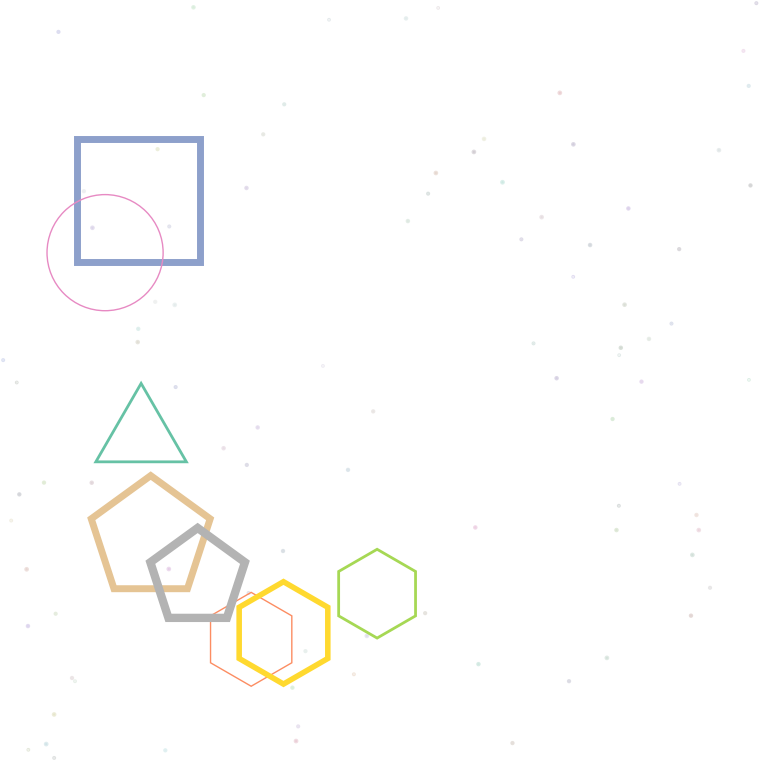[{"shape": "triangle", "thickness": 1, "radius": 0.34, "center": [0.183, 0.434]}, {"shape": "hexagon", "thickness": 0.5, "radius": 0.3, "center": [0.326, 0.17]}, {"shape": "square", "thickness": 2.5, "radius": 0.4, "center": [0.18, 0.74]}, {"shape": "circle", "thickness": 0.5, "radius": 0.38, "center": [0.136, 0.672]}, {"shape": "hexagon", "thickness": 1, "radius": 0.29, "center": [0.49, 0.229]}, {"shape": "hexagon", "thickness": 2, "radius": 0.33, "center": [0.368, 0.178]}, {"shape": "pentagon", "thickness": 2.5, "radius": 0.41, "center": [0.196, 0.301]}, {"shape": "pentagon", "thickness": 3, "radius": 0.32, "center": [0.257, 0.25]}]